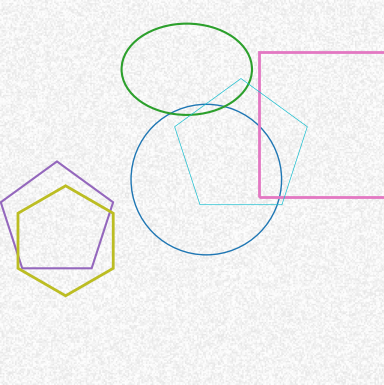[{"shape": "circle", "thickness": 1, "radius": 0.98, "center": [0.536, 0.534]}, {"shape": "oval", "thickness": 1.5, "radius": 0.85, "center": [0.485, 0.82]}, {"shape": "pentagon", "thickness": 1.5, "radius": 0.77, "center": [0.148, 0.427]}, {"shape": "square", "thickness": 2, "radius": 0.94, "center": [0.861, 0.676]}, {"shape": "hexagon", "thickness": 2, "radius": 0.71, "center": [0.17, 0.375]}, {"shape": "pentagon", "thickness": 0.5, "radius": 0.91, "center": [0.626, 0.615]}]